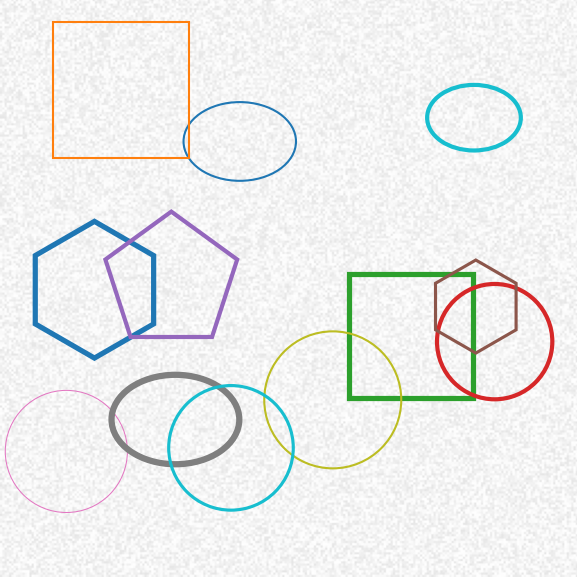[{"shape": "oval", "thickness": 1, "radius": 0.49, "center": [0.415, 0.754]}, {"shape": "hexagon", "thickness": 2.5, "radius": 0.59, "center": [0.164, 0.497]}, {"shape": "square", "thickness": 1, "radius": 0.59, "center": [0.209, 0.843]}, {"shape": "square", "thickness": 2.5, "radius": 0.54, "center": [0.711, 0.417]}, {"shape": "circle", "thickness": 2, "radius": 0.5, "center": [0.857, 0.408]}, {"shape": "pentagon", "thickness": 2, "radius": 0.6, "center": [0.297, 0.513]}, {"shape": "hexagon", "thickness": 1.5, "radius": 0.4, "center": [0.824, 0.468]}, {"shape": "circle", "thickness": 0.5, "radius": 0.53, "center": [0.115, 0.217]}, {"shape": "oval", "thickness": 3, "radius": 0.55, "center": [0.304, 0.273]}, {"shape": "circle", "thickness": 1, "radius": 0.59, "center": [0.576, 0.307]}, {"shape": "circle", "thickness": 1.5, "radius": 0.54, "center": [0.4, 0.224]}, {"shape": "oval", "thickness": 2, "radius": 0.41, "center": [0.821, 0.795]}]